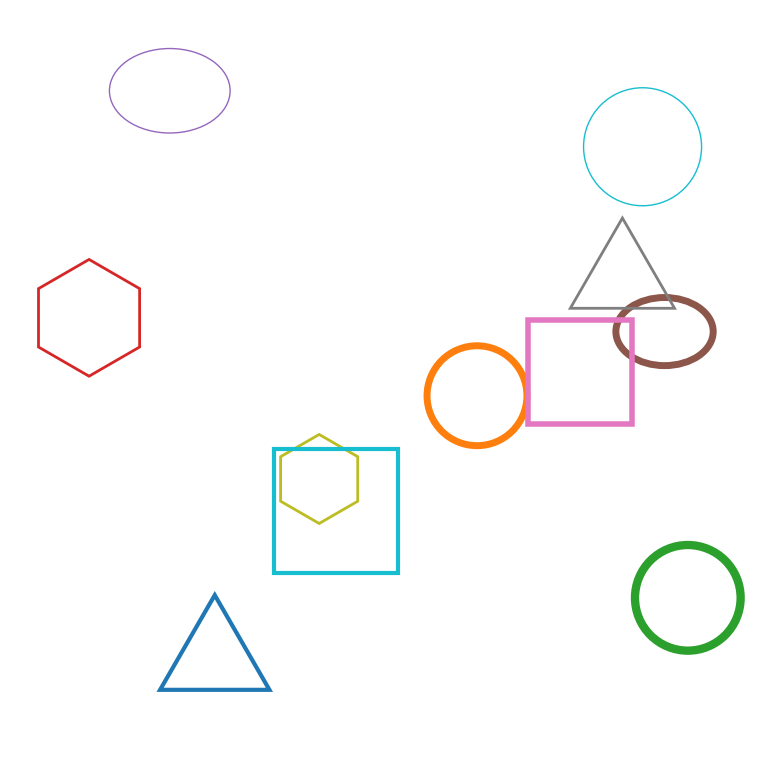[{"shape": "triangle", "thickness": 1.5, "radius": 0.41, "center": [0.279, 0.145]}, {"shape": "circle", "thickness": 2.5, "radius": 0.32, "center": [0.619, 0.486]}, {"shape": "circle", "thickness": 3, "radius": 0.34, "center": [0.893, 0.224]}, {"shape": "hexagon", "thickness": 1, "radius": 0.38, "center": [0.116, 0.587]}, {"shape": "oval", "thickness": 0.5, "radius": 0.39, "center": [0.22, 0.882]}, {"shape": "oval", "thickness": 2.5, "radius": 0.32, "center": [0.863, 0.569]}, {"shape": "square", "thickness": 2, "radius": 0.34, "center": [0.753, 0.517]}, {"shape": "triangle", "thickness": 1, "radius": 0.39, "center": [0.808, 0.639]}, {"shape": "hexagon", "thickness": 1, "radius": 0.29, "center": [0.415, 0.378]}, {"shape": "square", "thickness": 1.5, "radius": 0.4, "center": [0.436, 0.336]}, {"shape": "circle", "thickness": 0.5, "radius": 0.38, "center": [0.834, 0.809]}]